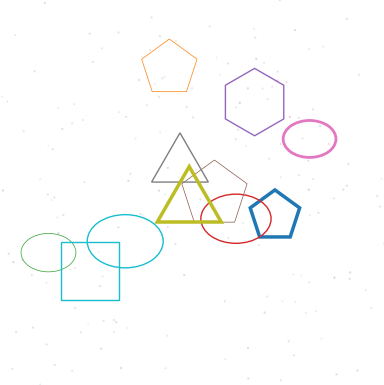[{"shape": "pentagon", "thickness": 2.5, "radius": 0.34, "center": [0.714, 0.439]}, {"shape": "pentagon", "thickness": 0.5, "radius": 0.38, "center": [0.44, 0.823]}, {"shape": "oval", "thickness": 0.5, "radius": 0.36, "center": [0.126, 0.344]}, {"shape": "oval", "thickness": 1, "radius": 0.46, "center": [0.613, 0.432]}, {"shape": "hexagon", "thickness": 1, "radius": 0.44, "center": [0.661, 0.735]}, {"shape": "pentagon", "thickness": 0.5, "radius": 0.45, "center": [0.557, 0.495]}, {"shape": "oval", "thickness": 2, "radius": 0.34, "center": [0.804, 0.639]}, {"shape": "triangle", "thickness": 1, "radius": 0.43, "center": [0.467, 0.57]}, {"shape": "triangle", "thickness": 2.5, "radius": 0.48, "center": [0.492, 0.471]}, {"shape": "square", "thickness": 1, "radius": 0.38, "center": [0.233, 0.296]}, {"shape": "oval", "thickness": 1, "radius": 0.49, "center": [0.325, 0.373]}]